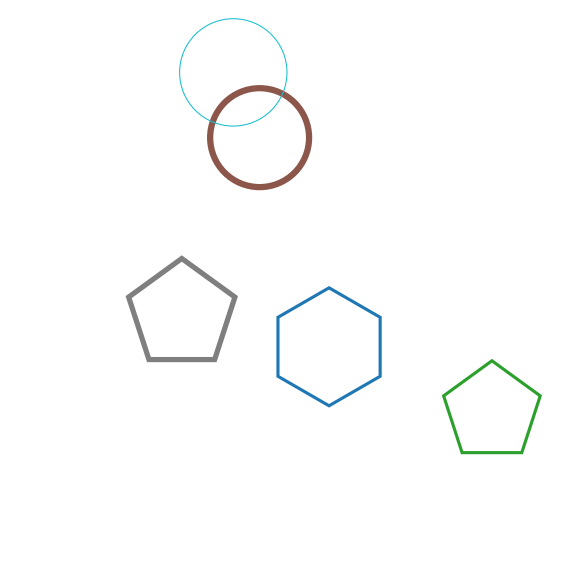[{"shape": "hexagon", "thickness": 1.5, "radius": 0.51, "center": [0.57, 0.399]}, {"shape": "pentagon", "thickness": 1.5, "radius": 0.44, "center": [0.852, 0.286]}, {"shape": "circle", "thickness": 3, "radius": 0.43, "center": [0.45, 0.761]}, {"shape": "pentagon", "thickness": 2.5, "radius": 0.48, "center": [0.315, 0.455]}, {"shape": "circle", "thickness": 0.5, "radius": 0.46, "center": [0.404, 0.874]}]